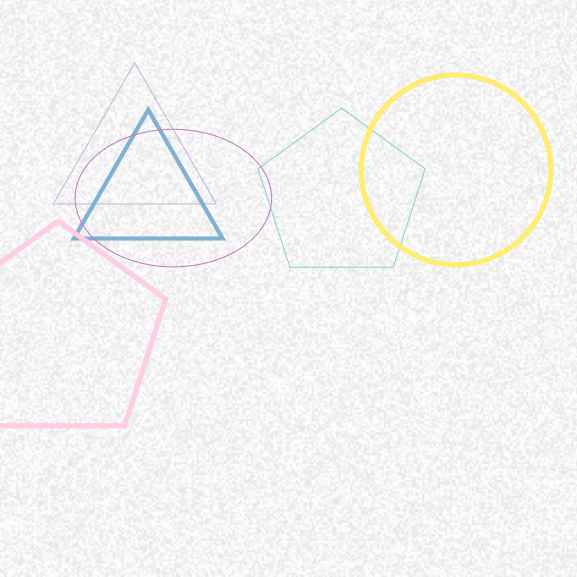[{"shape": "pentagon", "thickness": 0.5, "radius": 0.76, "center": [0.592, 0.66]}, {"shape": "triangle", "thickness": 0.5, "radius": 0.81, "center": [0.233, 0.727]}, {"shape": "triangle", "thickness": 2, "radius": 0.74, "center": [0.257, 0.66]}, {"shape": "pentagon", "thickness": 2.5, "radius": 0.98, "center": [0.101, 0.42]}, {"shape": "oval", "thickness": 0.5, "radius": 0.85, "center": [0.3, 0.656]}, {"shape": "circle", "thickness": 2.5, "radius": 0.82, "center": [0.79, 0.705]}]